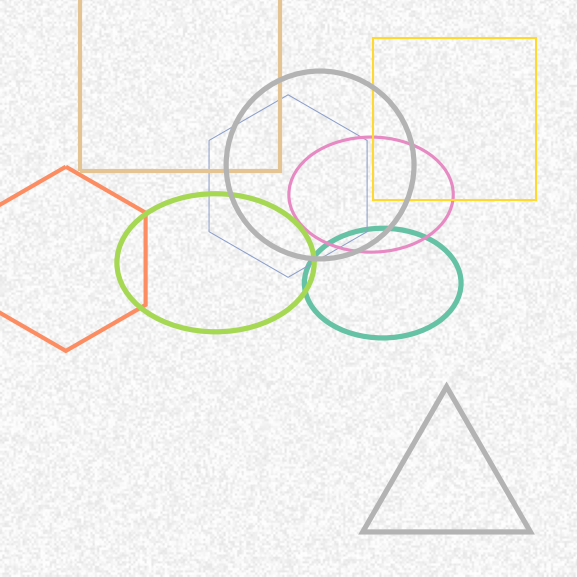[{"shape": "oval", "thickness": 2.5, "radius": 0.68, "center": [0.663, 0.509]}, {"shape": "hexagon", "thickness": 2, "radius": 0.8, "center": [0.114, 0.551]}, {"shape": "hexagon", "thickness": 0.5, "radius": 0.79, "center": [0.499, 0.677]}, {"shape": "oval", "thickness": 1.5, "radius": 0.71, "center": [0.643, 0.662]}, {"shape": "oval", "thickness": 2.5, "radius": 0.85, "center": [0.373, 0.544]}, {"shape": "square", "thickness": 1, "radius": 0.7, "center": [0.787, 0.793]}, {"shape": "square", "thickness": 2, "radius": 0.86, "center": [0.312, 0.876]}, {"shape": "circle", "thickness": 2.5, "radius": 0.81, "center": [0.554, 0.713]}, {"shape": "triangle", "thickness": 2.5, "radius": 0.84, "center": [0.773, 0.162]}]